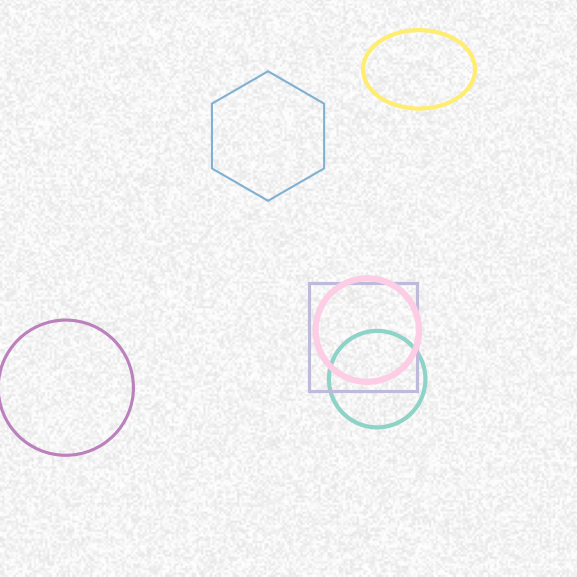[{"shape": "circle", "thickness": 2, "radius": 0.42, "center": [0.653, 0.343]}, {"shape": "square", "thickness": 1.5, "radius": 0.47, "center": [0.629, 0.415]}, {"shape": "hexagon", "thickness": 1, "radius": 0.56, "center": [0.464, 0.764]}, {"shape": "circle", "thickness": 3, "radius": 0.45, "center": [0.636, 0.428]}, {"shape": "circle", "thickness": 1.5, "radius": 0.59, "center": [0.114, 0.328]}, {"shape": "oval", "thickness": 2, "radius": 0.49, "center": [0.726, 0.879]}]